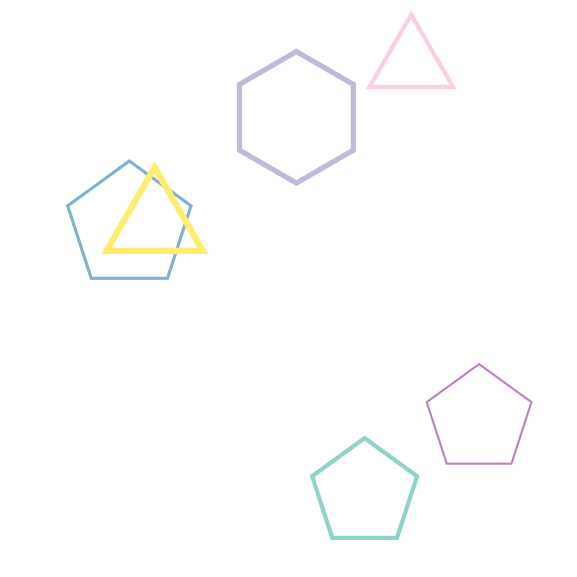[{"shape": "pentagon", "thickness": 2, "radius": 0.48, "center": [0.631, 0.145]}, {"shape": "hexagon", "thickness": 2.5, "radius": 0.57, "center": [0.513, 0.796]}, {"shape": "pentagon", "thickness": 1.5, "radius": 0.56, "center": [0.224, 0.608]}, {"shape": "triangle", "thickness": 2, "radius": 0.42, "center": [0.712, 0.89]}, {"shape": "pentagon", "thickness": 1, "radius": 0.48, "center": [0.83, 0.273]}, {"shape": "triangle", "thickness": 3, "radius": 0.48, "center": [0.268, 0.613]}]